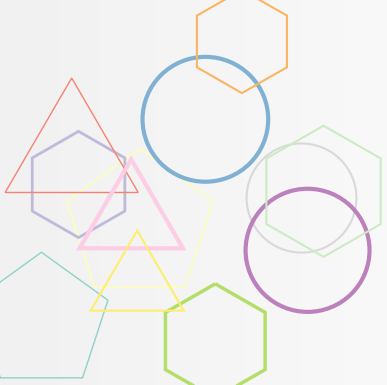[{"shape": "pentagon", "thickness": 1, "radius": 0.9, "center": [0.107, 0.164]}, {"shape": "pentagon", "thickness": 1, "radius": 0.99, "center": [0.361, 0.415]}, {"shape": "hexagon", "thickness": 2, "radius": 0.69, "center": [0.203, 0.521]}, {"shape": "triangle", "thickness": 1, "radius": 0.99, "center": [0.185, 0.599]}, {"shape": "circle", "thickness": 3, "radius": 0.81, "center": [0.53, 0.69]}, {"shape": "hexagon", "thickness": 1.5, "radius": 0.67, "center": [0.624, 0.892]}, {"shape": "hexagon", "thickness": 2.5, "radius": 0.74, "center": [0.556, 0.114]}, {"shape": "triangle", "thickness": 3, "radius": 0.77, "center": [0.339, 0.432]}, {"shape": "circle", "thickness": 1.5, "radius": 0.71, "center": [0.778, 0.486]}, {"shape": "circle", "thickness": 3, "radius": 0.8, "center": [0.794, 0.35]}, {"shape": "hexagon", "thickness": 1.5, "radius": 0.85, "center": [0.835, 0.503]}, {"shape": "triangle", "thickness": 1.5, "radius": 0.69, "center": [0.354, 0.263]}]